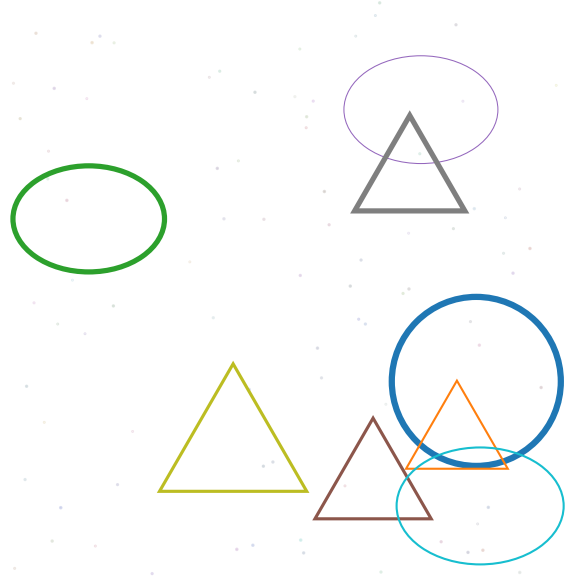[{"shape": "circle", "thickness": 3, "radius": 0.73, "center": [0.825, 0.339]}, {"shape": "triangle", "thickness": 1, "radius": 0.51, "center": [0.791, 0.238]}, {"shape": "oval", "thickness": 2.5, "radius": 0.66, "center": [0.154, 0.62]}, {"shape": "oval", "thickness": 0.5, "radius": 0.67, "center": [0.729, 0.809]}, {"shape": "triangle", "thickness": 1.5, "radius": 0.58, "center": [0.646, 0.159]}, {"shape": "triangle", "thickness": 2.5, "radius": 0.55, "center": [0.71, 0.689]}, {"shape": "triangle", "thickness": 1.5, "radius": 0.74, "center": [0.404, 0.222]}, {"shape": "oval", "thickness": 1, "radius": 0.72, "center": [0.831, 0.123]}]